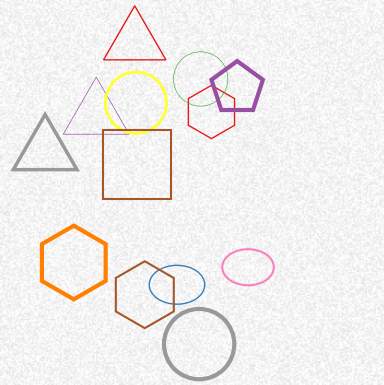[{"shape": "triangle", "thickness": 1, "radius": 0.47, "center": [0.35, 0.891]}, {"shape": "hexagon", "thickness": 1, "radius": 0.35, "center": [0.549, 0.709]}, {"shape": "oval", "thickness": 1, "radius": 0.36, "center": [0.46, 0.26]}, {"shape": "circle", "thickness": 0.5, "radius": 0.35, "center": [0.521, 0.795]}, {"shape": "pentagon", "thickness": 3, "radius": 0.35, "center": [0.616, 0.771]}, {"shape": "triangle", "thickness": 0.5, "radius": 0.49, "center": [0.25, 0.701]}, {"shape": "hexagon", "thickness": 3, "radius": 0.48, "center": [0.192, 0.318]}, {"shape": "circle", "thickness": 2, "radius": 0.4, "center": [0.353, 0.733]}, {"shape": "hexagon", "thickness": 1.5, "radius": 0.43, "center": [0.376, 0.235]}, {"shape": "square", "thickness": 1.5, "radius": 0.44, "center": [0.355, 0.573]}, {"shape": "oval", "thickness": 1.5, "radius": 0.33, "center": [0.644, 0.306]}, {"shape": "circle", "thickness": 3, "radius": 0.46, "center": [0.517, 0.106]}, {"shape": "triangle", "thickness": 2.5, "radius": 0.48, "center": [0.117, 0.607]}]